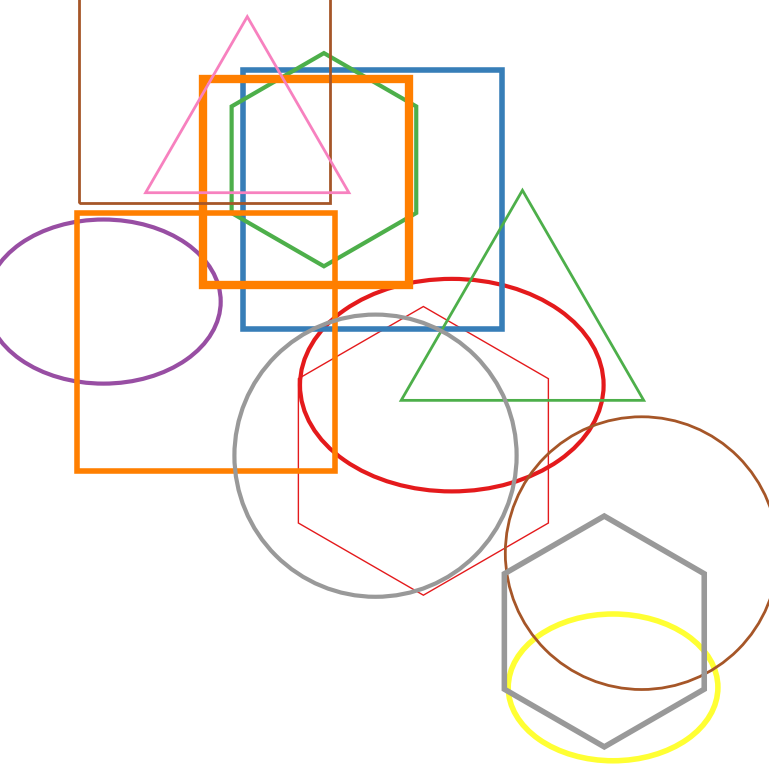[{"shape": "hexagon", "thickness": 0.5, "radius": 0.94, "center": [0.55, 0.414]}, {"shape": "oval", "thickness": 1.5, "radius": 0.99, "center": [0.587, 0.5]}, {"shape": "square", "thickness": 2, "radius": 0.84, "center": [0.483, 0.741]}, {"shape": "triangle", "thickness": 1, "radius": 0.91, "center": [0.679, 0.571]}, {"shape": "hexagon", "thickness": 1.5, "radius": 0.69, "center": [0.421, 0.793]}, {"shape": "oval", "thickness": 1.5, "radius": 0.76, "center": [0.134, 0.608]}, {"shape": "square", "thickness": 3, "radius": 0.67, "center": [0.397, 0.764]}, {"shape": "square", "thickness": 2, "radius": 0.84, "center": [0.268, 0.556]}, {"shape": "oval", "thickness": 2, "radius": 0.68, "center": [0.796, 0.107]}, {"shape": "circle", "thickness": 1, "radius": 0.89, "center": [0.833, 0.282]}, {"shape": "square", "thickness": 1, "radius": 0.81, "center": [0.265, 0.899]}, {"shape": "triangle", "thickness": 1, "radius": 0.76, "center": [0.321, 0.826]}, {"shape": "circle", "thickness": 1.5, "radius": 0.92, "center": [0.488, 0.408]}, {"shape": "hexagon", "thickness": 2, "radius": 0.75, "center": [0.785, 0.18]}]